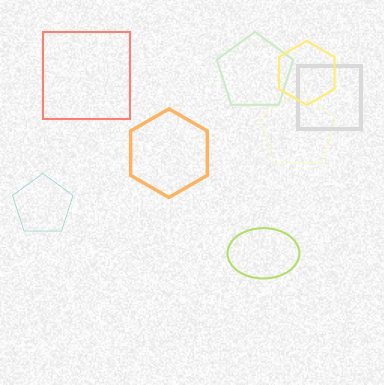[{"shape": "pentagon", "thickness": 0.5, "radius": 0.41, "center": [0.111, 0.467]}, {"shape": "pentagon", "thickness": 0.5, "radius": 0.52, "center": [0.773, 0.66]}, {"shape": "square", "thickness": 1.5, "radius": 0.56, "center": [0.224, 0.804]}, {"shape": "hexagon", "thickness": 2.5, "radius": 0.58, "center": [0.439, 0.602]}, {"shape": "oval", "thickness": 1.5, "radius": 0.47, "center": [0.684, 0.342]}, {"shape": "square", "thickness": 3, "radius": 0.41, "center": [0.856, 0.746]}, {"shape": "pentagon", "thickness": 1.5, "radius": 0.52, "center": [0.662, 0.812]}, {"shape": "hexagon", "thickness": 1.5, "radius": 0.42, "center": [0.797, 0.81]}]